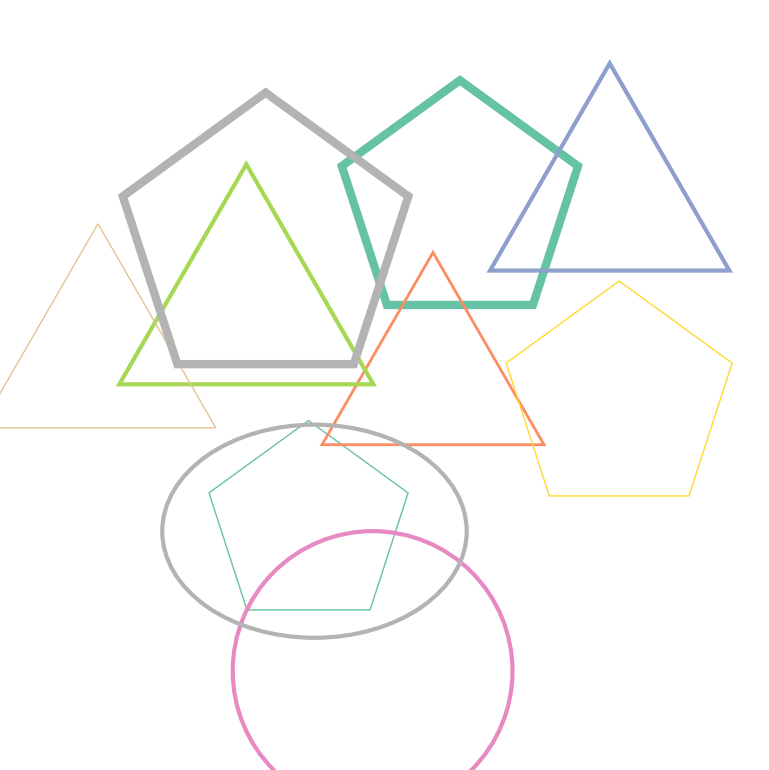[{"shape": "pentagon", "thickness": 0.5, "radius": 0.68, "center": [0.401, 0.318]}, {"shape": "pentagon", "thickness": 3, "radius": 0.81, "center": [0.597, 0.734]}, {"shape": "triangle", "thickness": 1, "radius": 0.83, "center": [0.562, 0.506]}, {"shape": "triangle", "thickness": 1.5, "radius": 0.9, "center": [0.792, 0.738]}, {"shape": "circle", "thickness": 1.5, "radius": 0.91, "center": [0.484, 0.129]}, {"shape": "triangle", "thickness": 1.5, "radius": 0.95, "center": [0.32, 0.596]}, {"shape": "pentagon", "thickness": 0.5, "radius": 0.77, "center": [0.804, 0.481]}, {"shape": "triangle", "thickness": 0.5, "radius": 0.88, "center": [0.127, 0.533]}, {"shape": "oval", "thickness": 1.5, "radius": 0.99, "center": [0.408, 0.31]}, {"shape": "pentagon", "thickness": 3, "radius": 0.97, "center": [0.345, 0.685]}]